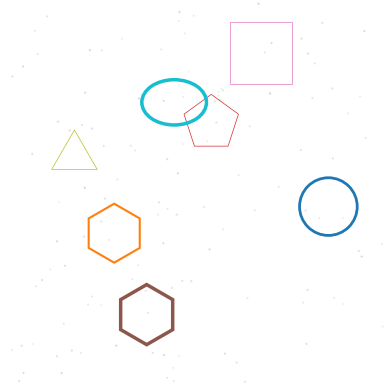[{"shape": "circle", "thickness": 2, "radius": 0.37, "center": [0.853, 0.463]}, {"shape": "hexagon", "thickness": 1.5, "radius": 0.38, "center": [0.297, 0.394]}, {"shape": "pentagon", "thickness": 0.5, "radius": 0.37, "center": [0.549, 0.681]}, {"shape": "hexagon", "thickness": 2.5, "radius": 0.39, "center": [0.381, 0.183]}, {"shape": "square", "thickness": 0.5, "radius": 0.41, "center": [0.678, 0.862]}, {"shape": "triangle", "thickness": 0.5, "radius": 0.34, "center": [0.193, 0.594]}, {"shape": "oval", "thickness": 2.5, "radius": 0.42, "center": [0.452, 0.734]}]